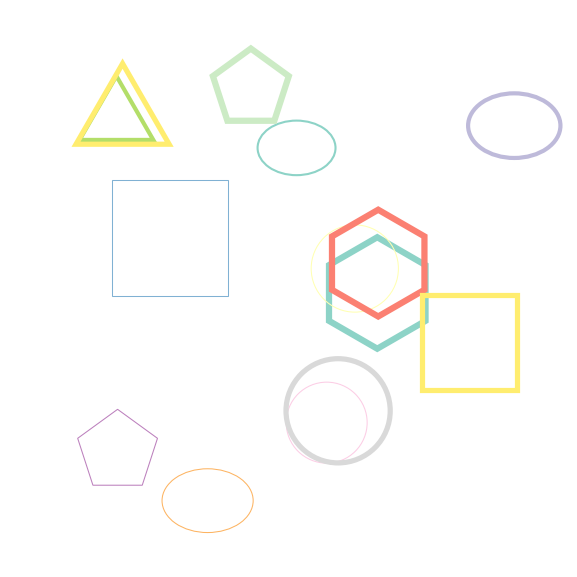[{"shape": "oval", "thickness": 1, "radius": 0.34, "center": [0.514, 0.743]}, {"shape": "hexagon", "thickness": 3, "radius": 0.48, "center": [0.653, 0.492]}, {"shape": "circle", "thickness": 0.5, "radius": 0.38, "center": [0.614, 0.534]}, {"shape": "oval", "thickness": 2, "radius": 0.4, "center": [0.891, 0.782]}, {"shape": "hexagon", "thickness": 3, "radius": 0.46, "center": [0.655, 0.544]}, {"shape": "square", "thickness": 0.5, "radius": 0.5, "center": [0.295, 0.587]}, {"shape": "oval", "thickness": 0.5, "radius": 0.39, "center": [0.359, 0.132]}, {"shape": "triangle", "thickness": 2, "radius": 0.37, "center": [0.202, 0.794]}, {"shape": "circle", "thickness": 0.5, "radius": 0.35, "center": [0.566, 0.267]}, {"shape": "circle", "thickness": 2.5, "radius": 0.45, "center": [0.585, 0.288]}, {"shape": "pentagon", "thickness": 0.5, "radius": 0.36, "center": [0.204, 0.218]}, {"shape": "pentagon", "thickness": 3, "radius": 0.35, "center": [0.434, 0.846]}, {"shape": "triangle", "thickness": 2.5, "radius": 0.47, "center": [0.212, 0.796]}, {"shape": "square", "thickness": 2.5, "radius": 0.41, "center": [0.813, 0.406]}]